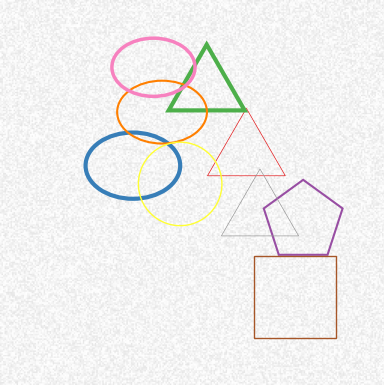[{"shape": "triangle", "thickness": 0.5, "radius": 0.58, "center": [0.64, 0.602]}, {"shape": "oval", "thickness": 3, "radius": 0.61, "center": [0.345, 0.57]}, {"shape": "triangle", "thickness": 3, "radius": 0.57, "center": [0.537, 0.77]}, {"shape": "pentagon", "thickness": 1.5, "radius": 0.54, "center": [0.787, 0.425]}, {"shape": "oval", "thickness": 1.5, "radius": 0.58, "center": [0.421, 0.709]}, {"shape": "circle", "thickness": 1, "radius": 0.54, "center": [0.468, 0.522]}, {"shape": "square", "thickness": 1, "radius": 0.53, "center": [0.767, 0.228]}, {"shape": "oval", "thickness": 2.5, "radius": 0.54, "center": [0.399, 0.825]}, {"shape": "triangle", "thickness": 0.5, "radius": 0.58, "center": [0.675, 0.445]}]